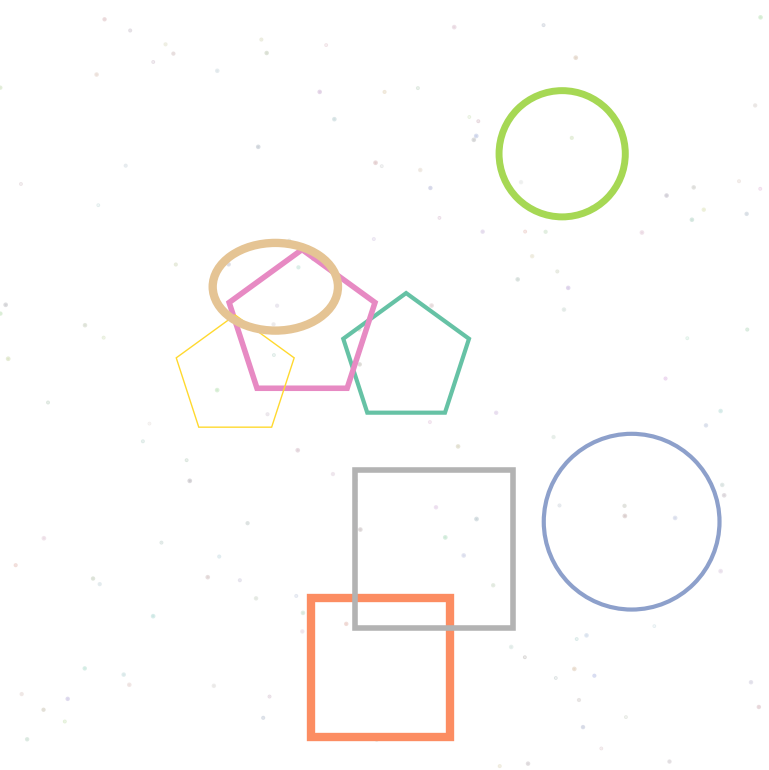[{"shape": "pentagon", "thickness": 1.5, "radius": 0.43, "center": [0.527, 0.534]}, {"shape": "square", "thickness": 3, "radius": 0.45, "center": [0.494, 0.133]}, {"shape": "circle", "thickness": 1.5, "radius": 0.57, "center": [0.82, 0.322]}, {"shape": "pentagon", "thickness": 2, "radius": 0.5, "center": [0.392, 0.576]}, {"shape": "circle", "thickness": 2.5, "radius": 0.41, "center": [0.73, 0.8]}, {"shape": "pentagon", "thickness": 0.5, "radius": 0.4, "center": [0.305, 0.51]}, {"shape": "oval", "thickness": 3, "radius": 0.41, "center": [0.358, 0.628]}, {"shape": "square", "thickness": 2, "radius": 0.51, "center": [0.564, 0.287]}]